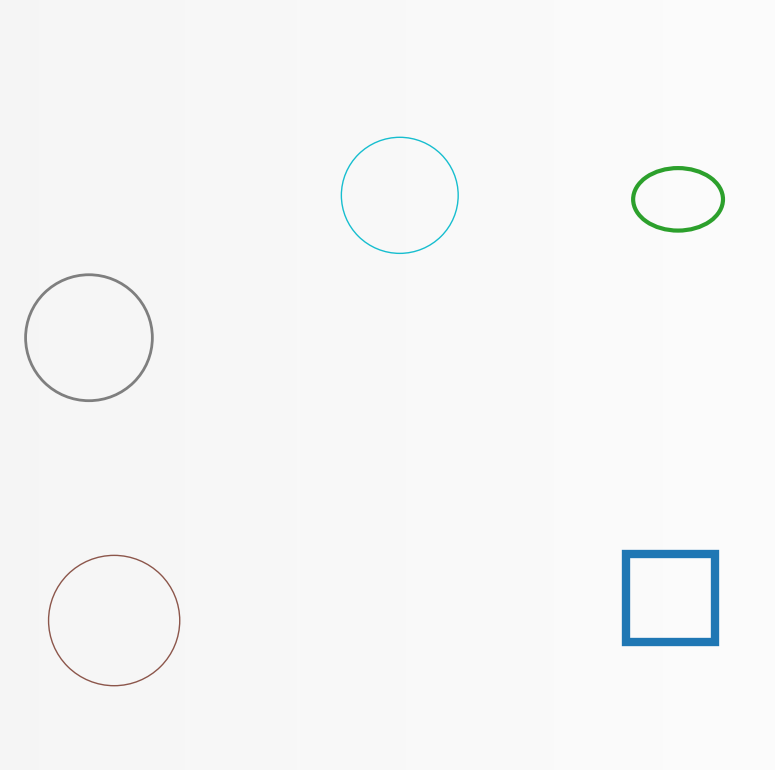[{"shape": "square", "thickness": 3, "radius": 0.29, "center": [0.865, 0.223]}, {"shape": "oval", "thickness": 1.5, "radius": 0.29, "center": [0.875, 0.741]}, {"shape": "circle", "thickness": 0.5, "radius": 0.42, "center": [0.147, 0.194]}, {"shape": "circle", "thickness": 1, "radius": 0.41, "center": [0.115, 0.561]}, {"shape": "circle", "thickness": 0.5, "radius": 0.38, "center": [0.516, 0.746]}]